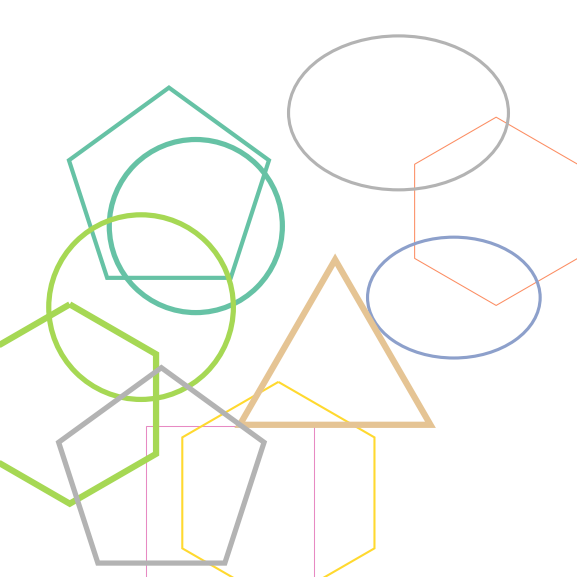[{"shape": "circle", "thickness": 2.5, "radius": 0.75, "center": [0.339, 0.608]}, {"shape": "pentagon", "thickness": 2, "radius": 0.91, "center": [0.293, 0.665]}, {"shape": "hexagon", "thickness": 0.5, "radius": 0.81, "center": [0.859, 0.633]}, {"shape": "oval", "thickness": 1.5, "radius": 0.75, "center": [0.786, 0.484]}, {"shape": "square", "thickness": 0.5, "radius": 0.73, "center": [0.399, 0.116]}, {"shape": "hexagon", "thickness": 3, "radius": 0.86, "center": [0.121, 0.3]}, {"shape": "circle", "thickness": 2.5, "radius": 0.8, "center": [0.244, 0.467]}, {"shape": "hexagon", "thickness": 1, "radius": 0.96, "center": [0.482, 0.146]}, {"shape": "triangle", "thickness": 3, "radius": 0.95, "center": [0.58, 0.359]}, {"shape": "oval", "thickness": 1.5, "radius": 0.95, "center": [0.69, 0.804]}, {"shape": "pentagon", "thickness": 2.5, "radius": 0.94, "center": [0.279, 0.175]}]